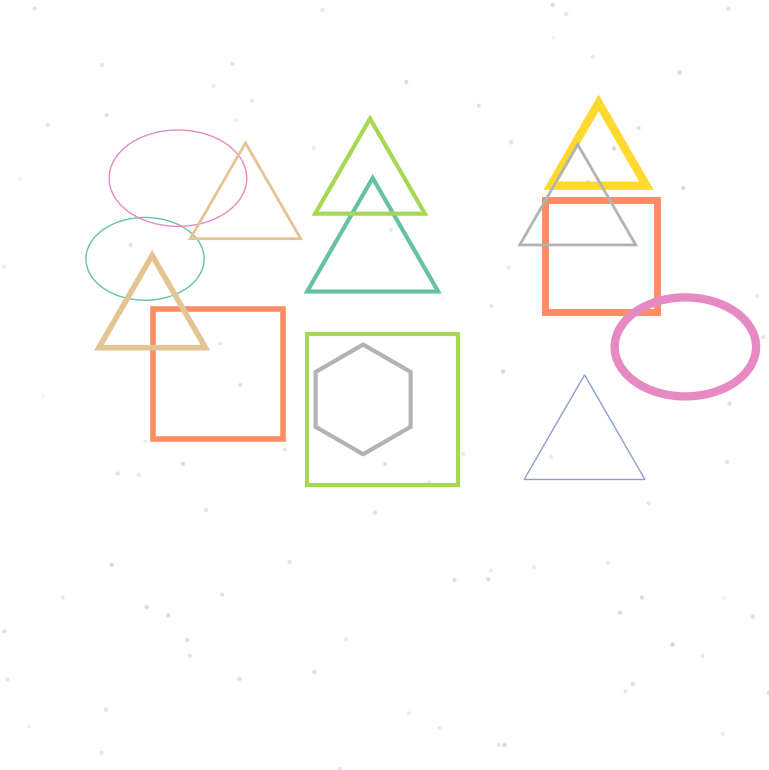[{"shape": "oval", "thickness": 0.5, "radius": 0.38, "center": [0.188, 0.664]}, {"shape": "triangle", "thickness": 1.5, "radius": 0.49, "center": [0.484, 0.671]}, {"shape": "square", "thickness": 2, "radius": 0.42, "center": [0.283, 0.514]}, {"shape": "square", "thickness": 2.5, "radius": 0.36, "center": [0.781, 0.668]}, {"shape": "triangle", "thickness": 0.5, "radius": 0.45, "center": [0.759, 0.423]}, {"shape": "oval", "thickness": 3, "radius": 0.46, "center": [0.89, 0.549]}, {"shape": "oval", "thickness": 0.5, "radius": 0.45, "center": [0.231, 0.769]}, {"shape": "square", "thickness": 1.5, "radius": 0.49, "center": [0.497, 0.468]}, {"shape": "triangle", "thickness": 1.5, "radius": 0.41, "center": [0.481, 0.764]}, {"shape": "triangle", "thickness": 3, "radius": 0.36, "center": [0.777, 0.795]}, {"shape": "triangle", "thickness": 1, "radius": 0.41, "center": [0.319, 0.731]}, {"shape": "triangle", "thickness": 2, "radius": 0.4, "center": [0.198, 0.588]}, {"shape": "hexagon", "thickness": 1.5, "radius": 0.36, "center": [0.472, 0.481]}, {"shape": "triangle", "thickness": 1, "radius": 0.44, "center": [0.75, 0.725]}]